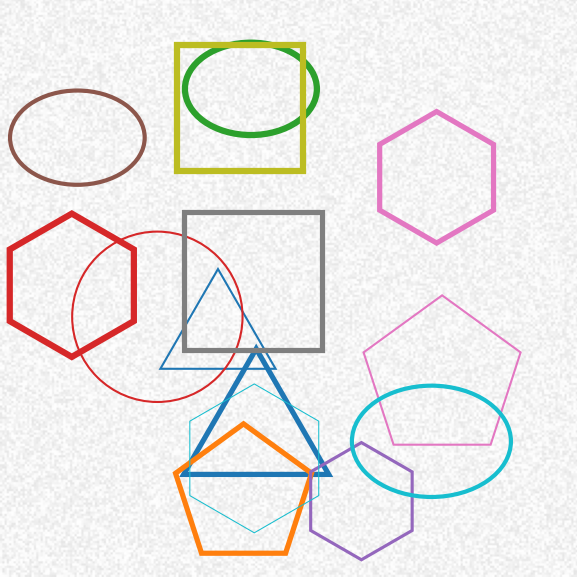[{"shape": "triangle", "thickness": 1, "radius": 0.58, "center": [0.377, 0.418]}, {"shape": "triangle", "thickness": 2.5, "radius": 0.73, "center": [0.444, 0.25]}, {"shape": "pentagon", "thickness": 2.5, "radius": 0.62, "center": [0.422, 0.141]}, {"shape": "oval", "thickness": 3, "radius": 0.57, "center": [0.434, 0.845]}, {"shape": "hexagon", "thickness": 3, "radius": 0.62, "center": [0.124, 0.505]}, {"shape": "circle", "thickness": 1, "radius": 0.74, "center": [0.272, 0.451]}, {"shape": "hexagon", "thickness": 1.5, "radius": 0.51, "center": [0.626, 0.131]}, {"shape": "oval", "thickness": 2, "radius": 0.58, "center": [0.134, 0.761]}, {"shape": "pentagon", "thickness": 1, "radius": 0.71, "center": [0.766, 0.345]}, {"shape": "hexagon", "thickness": 2.5, "radius": 0.57, "center": [0.756, 0.692]}, {"shape": "square", "thickness": 2.5, "radius": 0.6, "center": [0.438, 0.513]}, {"shape": "square", "thickness": 3, "radius": 0.54, "center": [0.416, 0.812]}, {"shape": "oval", "thickness": 2, "radius": 0.69, "center": [0.747, 0.235]}, {"shape": "hexagon", "thickness": 0.5, "radius": 0.64, "center": [0.44, 0.205]}]